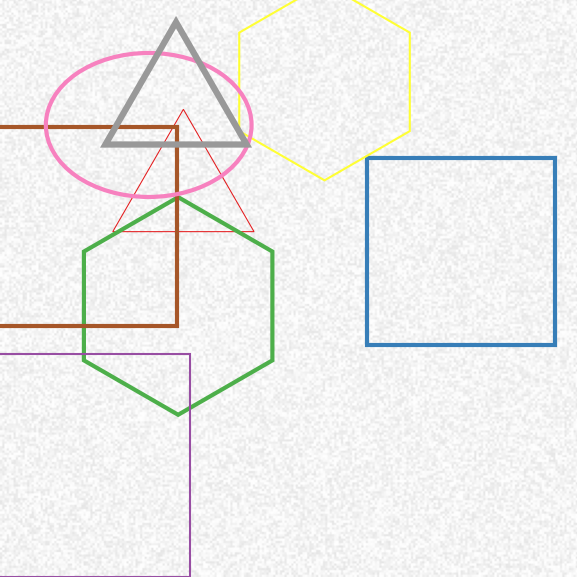[{"shape": "triangle", "thickness": 0.5, "radius": 0.71, "center": [0.318, 0.669]}, {"shape": "square", "thickness": 2, "radius": 0.81, "center": [0.798, 0.564]}, {"shape": "hexagon", "thickness": 2, "radius": 0.94, "center": [0.308, 0.469]}, {"shape": "square", "thickness": 1, "radius": 0.97, "center": [0.135, 0.193]}, {"shape": "hexagon", "thickness": 1, "radius": 0.85, "center": [0.562, 0.857]}, {"shape": "square", "thickness": 2, "radius": 0.86, "center": [0.135, 0.607]}, {"shape": "oval", "thickness": 2, "radius": 0.89, "center": [0.258, 0.783]}, {"shape": "triangle", "thickness": 3, "radius": 0.71, "center": [0.305, 0.82]}]